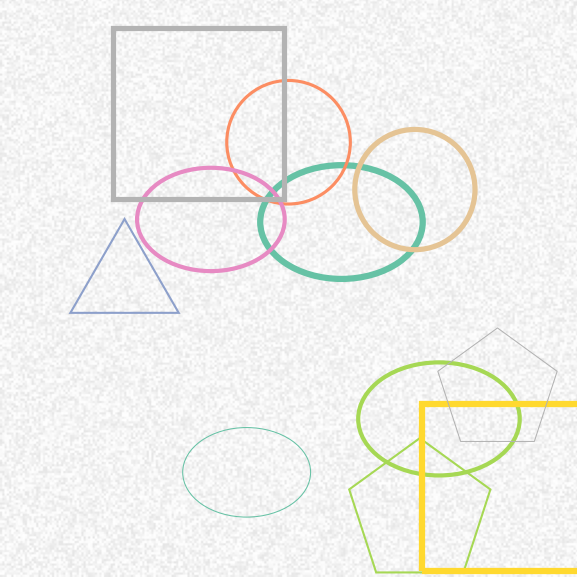[{"shape": "oval", "thickness": 3, "radius": 0.7, "center": [0.591, 0.615]}, {"shape": "oval", "thickness": 0.5, "radius": 0.55, "center": [0.427, 0.181]}, {"shape": "circle", "thickness": 1.5, "radius": 0.53, "center": [0.5, 0.753]}, {"shape": "triangle", "thickness": 1, "radius": 0.54, "center": [0.216, 0.512]}, {"shape": "oval", "thickness": 2, "radius": 0.64, "center": [0.365, 0.619]}, {"shape": "pentagon", "thickness": 1, "radius": 0.64, "center": [0.727, 0.112]}, {"shape": "oval", "thickness": 2, "radius": 0.7, "center": [0.76, 0.274]}, {"shape": "square", "thickness": 3, "radius": 0.72, "center": [0.875, 0.155]}, {"shape": "circle", "thickness": 2.5, "radius": 0.52, "center": [0.718, 0.671]}, {"shape": "pentagon", "thickness": 0.5, "radius": 0.54, "center": [0.861, 0.323]}, {"shape": "square", "thickness": 2.5, "radius": 0.74, "center": [0.344, 0.803]}]